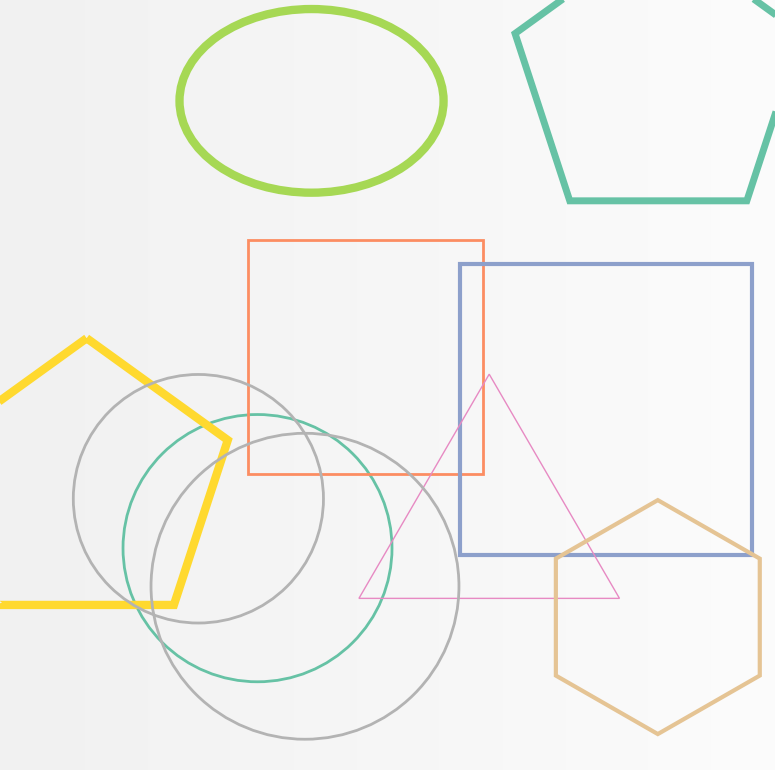[{"shape": "circle", "thickness": 1, "radius": 0.87, "center": [0.332, 0.288]}, {"shape": "pentagon", "thickness": 2.5, "radius": 0.97, "center": [0.849, 0.896]}, {"shape": "square", "thickness": 1, "radius": 0.76, "center": [0.472, 0.536]}, {"shape": "square", "thickness": 1.5, "radius": 0.94, "center": [0.782, 0.468]}, {"shape": "triangle", "thickness": 0.5, "radius": 0.97, "center": [0.631, 0.32]}, {"shape": "oval", "thickness": 3, "radius": 0.85, "center": [0.402, 0.869]}, {"shape": "pentagon", "thickness": 3, "radius": 0.96, "center": [0.112, 0.369]}, {"shape": "hexagon", "thickness": 1.5, "radius": 0.76, "center": [0.849, 0.199]}, {"shape": "circle", "thickness": 1, "radius": 0.99, "center": [0.394, 0.239]}, {"shape": "circle", "thickness": 1, "radius": 0.81, "center": [0.256, 0.352]}]